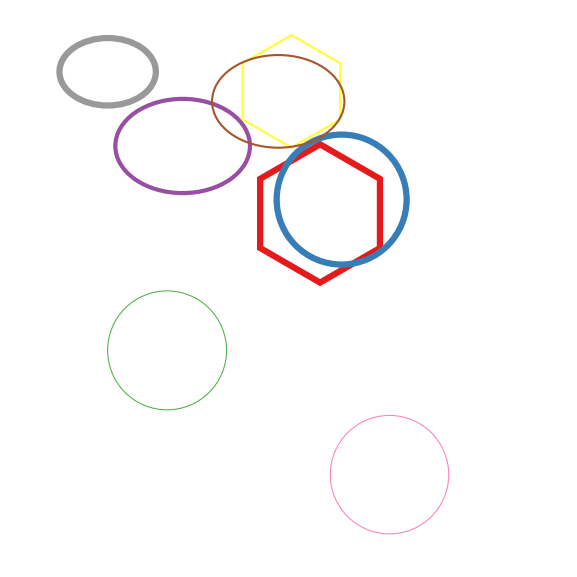[{"shape": "hexagon", "thickness": 3, "radius": 0.6, "center": [0.554, 0.63]}, {"shape": "circle", "thickness": 3, "radius": 0.56, "center": [0.592, 0.654]}, {"shape": "circle", "thickness": 0.5, "radius": 0.51, "center": [0.289, 0.392]}, {"shape": "oval", "thickness": 2, "radius": 0.58, "center": [0.316, 0.746]}, {"shape": "hexagon", "thickness": 1, "radius": 0.49, "center": [0.505, 0.841]}, {"shape": "oval", "thickness": 1, "radius": 0.57, "center": [0.482, 0.824]}, {"shape": "circle", "thickness": 0.5, "radius": 0.51, "center": [0.674, 0.177]}, {"shape": "oval", "thickness": 3, "radius": 0.42, "center": [0.186, 0.875]}]